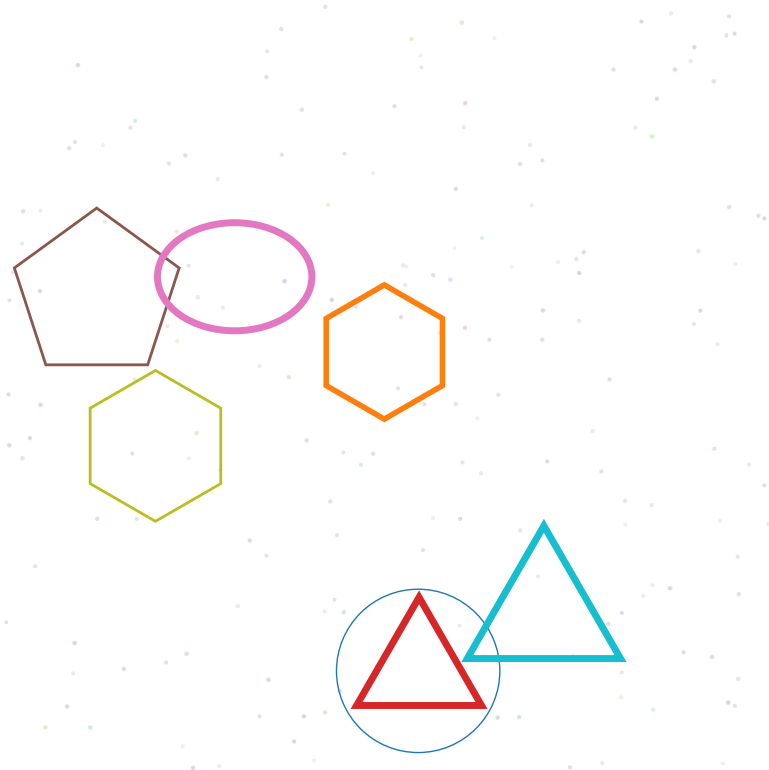[{"shape": "circle", "thickness": 0.5, "radius": 0.53, "center": [0.543, 0.129]}, {"shape": "hexagon", "thickness": 2, "radius": 0.44, "center": [0.499, 0.543]}, {"shape": "triangle", "thickness": 2.5, "radius": 0.47, "center": [0.544, 0.131]}, {"shape": "pentagon", "thickness": 1, "radius": 0.56, "center": [0.126, 0.617]}, {"shape": "oval", "thickness": 2.5, "radius": 0.5, "center": [0.305, 0.641]}, {"shape": "hexagon", "thickness": 1, "radius": 0.49, "center": [0.202, 0.421]}, {"shape": "triangle", "thickness": 2.5, "radius": 0.57, "center": [0.706, 0.202]}]